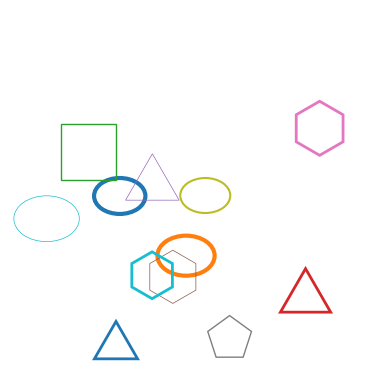[{"shape": "triangle", "thickness": 2, "radius": 0.32, "center": [0.301, 0.1]}, {"shape": "oval", "thickness": 3, "radius": 0.33, "center": [0.311, 0.491]}, {"shape": "oval", "thickness": 3, "radius": 0.37, "center": [0.483, 0.336]}, {"shape": "square", "thickness": 1, "radius": 0.36, "center": [0.23, 0.604]}, {"shape": "triangle", "thickness": 2, "radius": 0.38, "center": [0.794, 0.227]}, {"shape": "triangle", "thickness": 0.5, "radius": 0.4, "center": [0.396, 0.52]}, {"shape": "hexagon", "thickness": 0.5, "radius": 0.35, "center": [0.449, 0.281]}, {"shape": "hexagon", "thickness": 2, "radius": 0.35, "center": [0.83, 0.667]}, {"shape": "pentagon", "thickness": 1, "radius": 0.3, "center": [0.596, 0.121]}, {"shape": "oval", "thickness": 1.5, "radius": 0.32, "center": [0.533, 0.492]}, {"shape": "hexagon", "thickness": 2, "radius": 0.3, "center": [0.395, 0.285]}, {"shape": "oval", "thickness": 0.5, "radius": 0.43, "center": [0.121, 0.432]}]